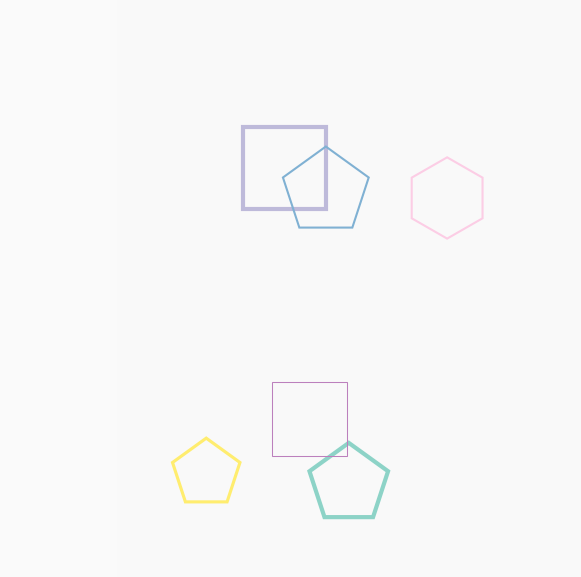[{"shape": "pentagon", "thickness": 2, "radius": 0.36, "center": [0.6, 0.161]}, {"shape": "square", "thickness": 2, "radius": 0.36, "center": [0.49, 0.708]}, {"shape": "pentagon", "thickness": 1, "radius": 0.39, "center": [0.561, 0.668]}, {"shape": "hexagon", "thickness": 1, "radius": 0.35, "center": [0.769, 0.656]}, {"shape": "square", "thickness": 0.5, "radius": 0.32, "center": [0.532, 0.274]}, {"shape": "pentagon", "thickness": 1.5, "radius": 0.3, "center": [0.355, 0.179]}]